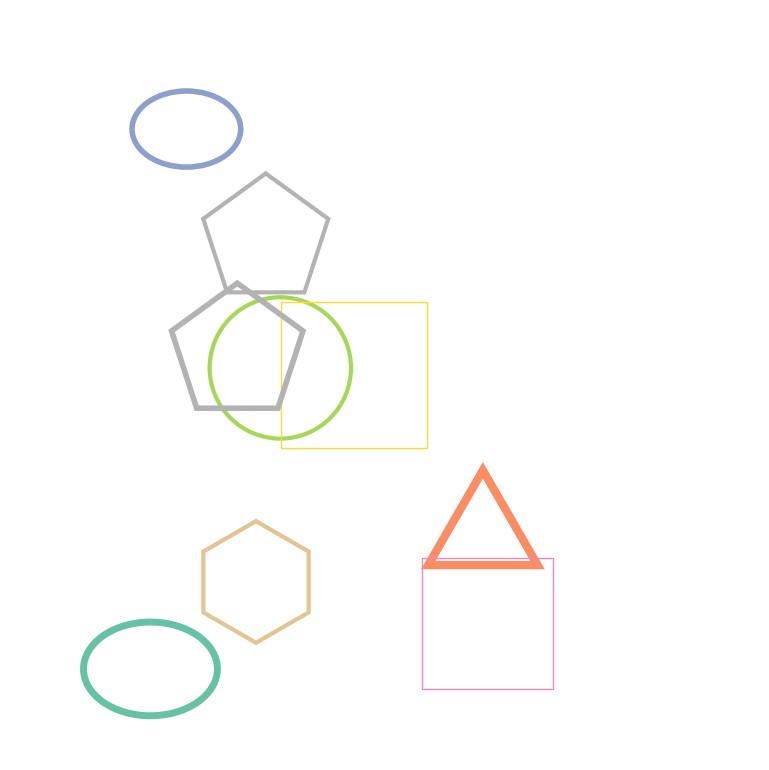[{"shape": "oval", "thickness": 2.5, "radius": 0.43, "center": [0.195, 0.131]}, {"shape": "triangle", "thickness": 3, "radius": 0.41, "center": [0.627, 0.307]}, {"shape": "oval", "thickness": 2, "radius": 0.35, "center": [0.242, 0.832]}, {"shape": "square", "thickness": 0.5, "radius": 0.43, "center": [0.634, 0.19]}, {"shape": "circle", "thickness": 1.5, "radius": 0.46, "center": [0.364, 0.522]}, {"shape": "square", "thickness": 0.5, "radius": 0.47, "center": [0.46, 0.513]}, {"shape": "hexagon", "thickness": 1.5, "radius": 0.39, "center": [0.332, 0.244]}, {"shape": "pentagon", "thickness": 1.5, "radius": 0.43, "center": [0.345, 0.689]}, {"shape": "pentagon", "thickness": 2, "radius": 0.45, "center": [0.308, 0.542]}]